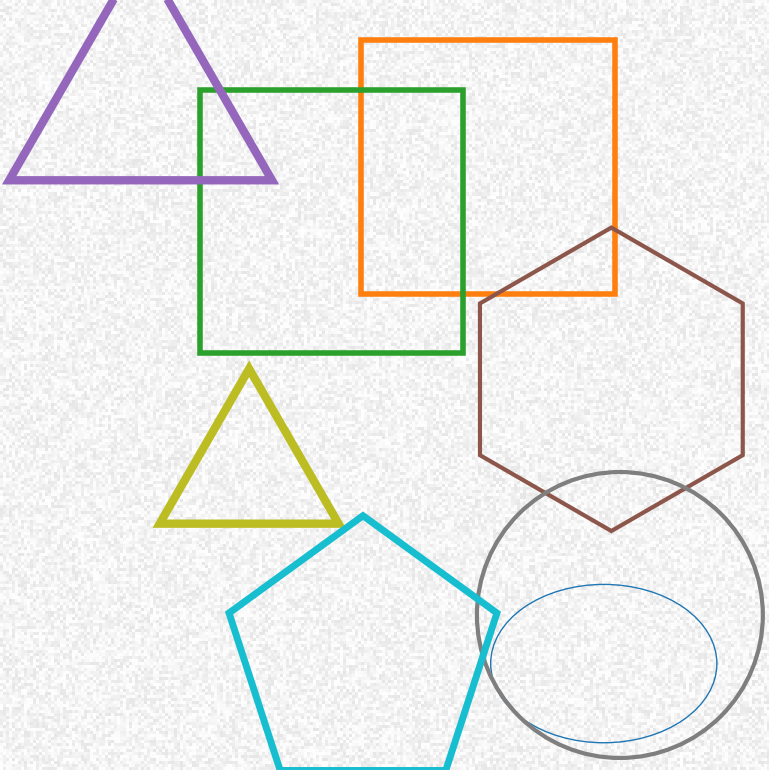[{"shape": "oval", "thickness": 0.5, "radius": 0.73, "center": [0.784, 0.138]}, {"shape": "square", "thickness": 2, "radius": 0.82, "center": [0.634, 0.783]}, {"shape": "square", "thickness": 2, "radius": 0.85, "center": [0.43, 0.713]}, {"shape": "triangle", "thickness": 3, "radius": 0.99, "center": [0.183, 0.864]}, {"shape": "hexagon", "thickness": 1.5, "radius": 0.99, "center": [0.794, 0.507]}, {"shape": "circle", "thickness": 1.5, "radius": 0.93, "center": [0.805, 0.201]}, {"shape": "triangle", "thickness": 3, "radius": 0.67, "center": [0.324, 0.387]}, {"shape": "pentagon", "thickness": 2.5, "radius": 0.91, "center": [0.471, 0.147]}]